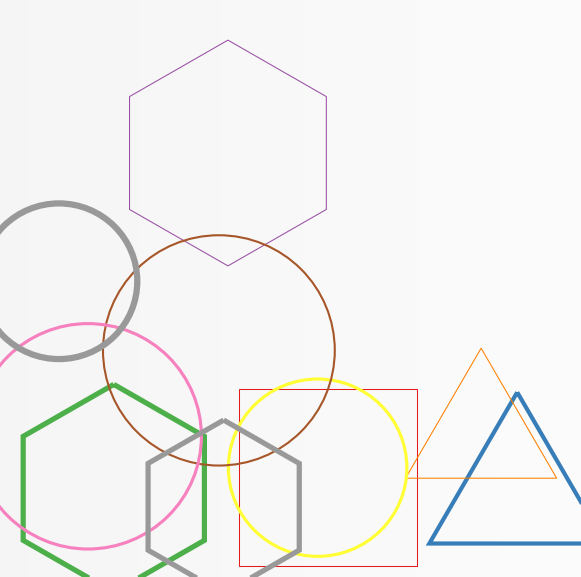[{"shape": "square", "thickness": 0.5, "radius": 0.77, "center": [0.564, 0.173]}, {"shape": "triangle", "thickness": 2, "radius": 0.87, "center": [0.89, 0.145]}, {"shape": "hexagon", "thickness": 2.5, "radius": 0.9, "center": [0.196, 0.153]}, {"shape": "hexagon", "thickness": 0.5, "radius": 0.98, "center": [0.392, 0.734]}, {"shape": "triangle", "thickness": 0.5, "radius": 0.75, "center": [0.828, 0.246]}, {"shape": "circle", "thickness": 1.5, "radius": 0.77, "center": [0.546, 0.189]}, {"shape": "circle", "thickness": 1, "radius": 1.0, "center": [0.377, 0.392]}, {"shape": "circle", "thickness": 1.5, "radius": 0.98, "center": [0.151, 0.244]}, {"shape": "hexagon", "thickness": 2.5, "radius": 0.75, "center": [0.385, 0.122]}, {"shape": "circle", "thickness": 3, "radius": 0.67, "center": [0.101, 0.512]}]